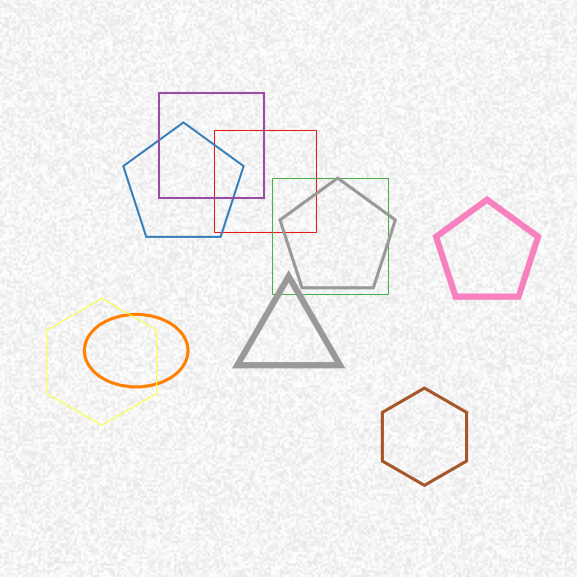[{"shape": "square", "thickness": 0.5, "radius": 0.44, "center": [0.458, 0.686]}, {"shape": "pentagon", "thickness": 1, "radius": 0.55, "center": [0.318, 0.678]}, {"shape": "square", "thickness": 0.5, "radius": 0.5, "center": [0.571, 0.59]}, {"shape": "square", "thickness": 1, "radius": 0.45, "center": [0.366, 0.746]}, {"shape": "oval", "thickness": 1.5, "radius": 0.45, "center": [0.236, 0.392]}, {"shape": "hexagon", "thickness": 0.5, "radius": 0.55, "center": [0.176, 0.373]}, {"shape": "hexagon", "thickness": 1.5, "radius": 0.42, "center": [0.735, 0.243]}, {"shape": "pentagon", "thickness": 3, "radius": 0.46, "center": [0.843, 0.561]}, {"shape": "triangle", "thickness": 3, "radius": 0.51, "center": [0.5, 0.418]}, {"shape": "pentagon", "thickness": 1.5, "radius": 0.52, "center": [0.585, 0.586]}]